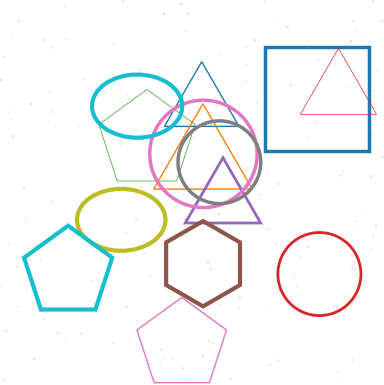[{"shape": "triangle", "thickness": 1, "radius": 0.56, "center": [0.524, 0.728]}, {"shape": "square", "thickness": 2.5, "radius": 0.67, "center": [0.824, 0.743]}, {"shape": "triangle", "thickness": 1, "radius": 0.74, "center": [0.527, 0.583]}, {"shape": "pentagon", "thickness": 0.5, "radius": 0.66, "center": [0.382, 0.636]}, {"shape": "circle", "thickness": 2, "radius": 0.54, "center": [0.83, 0.288]}, {"shape": "triangle", "thickness": 0.5, "radius": 0.57, "center": [0.879, 0.76]}, {"shape": "triangle", "thickness": 2, "radius": 0.57, "center": [0.579, 0.477]}, {"shape": "hexagon", "thickness": 3, "radius": 0.55, "center": [0.527, 0.315]}, {"shape": "circle", "thickness": 2.5, "radius": 0.7, "center": [0.528, 0.6]}, {"shape": "pentagon", "thickness": 1, "radius": 0.61, "center": [0.472, 0.105]}, {"shape": "circle", "thickness": 2.5, "radius": 0.54, "center": [0.57, 0.579]}, {"shape": "oval", "thickness": 3, "radius": 0.57, "center": [0.315, 0.429]}, {"shape": "oval", "thickness": 3, "radius": 0.59, "center": [0.356, 0.724]}, {"shape": "pentagon", "thickness": 3, "radius": 0.6, "center": [0.177, 0.293]}]